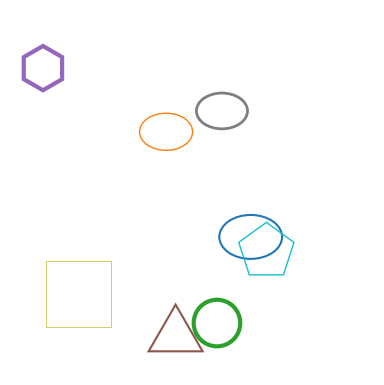[{"shape": "oval", "thickness": 1.5, "radius": 0.41, "center": [0.651, 0.385]}, {"shape": "oval", "thickness": 1, "radius": 0.34, "center": [0.431, 0.658]}, {"shape": "circle", "thickness": 3, "radius": 0.3, "center": [0.564, 0.161]}, {"shape": "hexagon", "thickness": 3, "radius": 0.29, "center": [0.112, 0.823]}, {"shape": "triangle", "thickness": 1.5, "radius": 0.4, "center": [0.456, 0.128]}, {"shape": "oval", "thickness": 2, "radius": 0.33, "center": [0.577, 0.712]}, {"shape": "square", "thickness": 0.5, "radius": 0.43, "center": [0.203, 0.237]}, {"shape": "pentagon", "thickness": 1, "radius": 0.38, "center": [0.692, 0.347]}]